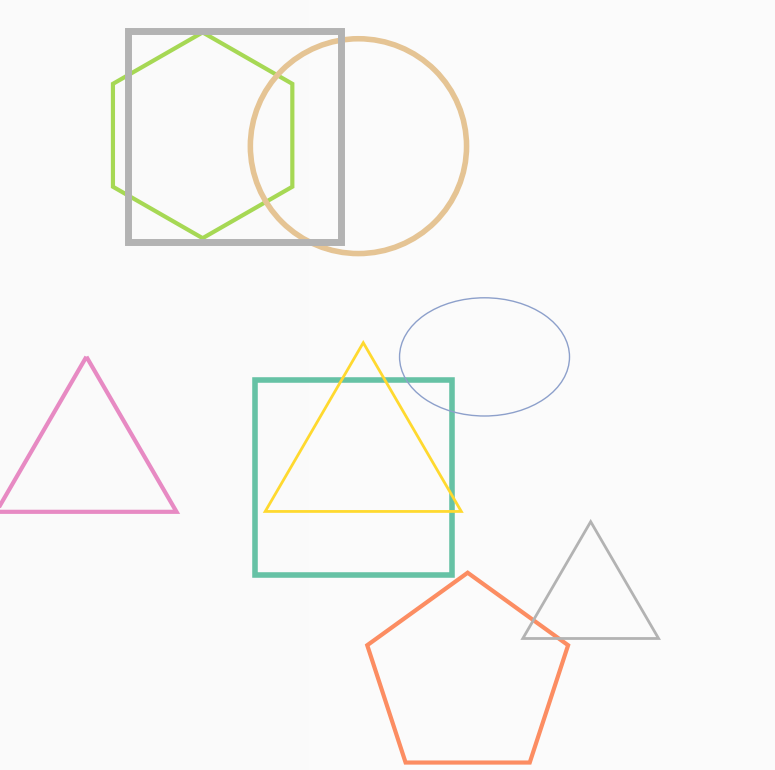[{"shape": "square", "thickness": 2, "radius": 0.63, "center": [0.456, 0.38]}, {"shape": "pentagon", "thickness": 1.5, "radius": 0.68, "center": [0.603, 0.12]}, {"shape": "oval", "thickness": 0.5, "radius": 0.55, "center": [0.625, 0.536]}, {"shape": "triangle", "thickness": 1.5, "radius": 0.67, "center": [0.111, 0.402]}, {"shape": "hexagon", "thickness": 1.5, "radius": 0.67, "center": [0.261, 0.824]}, {"shape": "triangle", "thickness": 1, "radius": 0.73, "center": [0.469, 0.409]}, {"shape": "circle", "thickness": 2, "radius": 0.7, "center": [0.463, 0.81]}, {"shape": "triangle", "thickness": 1, "radius": 0.51, "center": [0.762, 0.221]}, {"shape": "square", "thickness": 2.5, "radius": 0.68, "center": [0.303, 0.823]}]